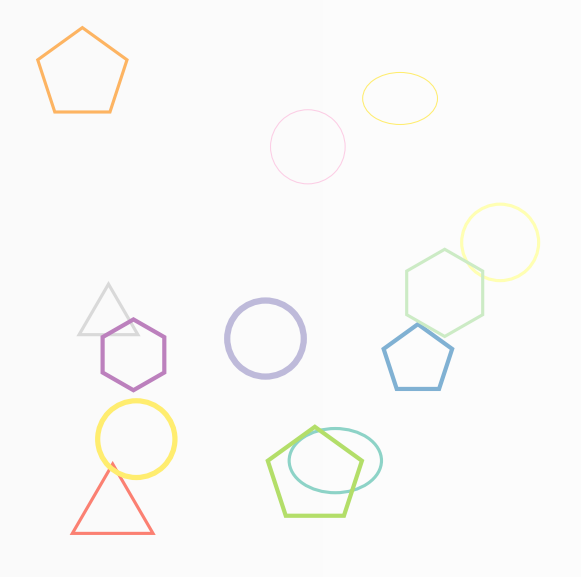[{"shape": "oval", "thickness": 1.5, "radius": 0.4, "center": [0.577, 0.202]}, {"shape": "circle", "thickness": 1.5, "radius": 0.33, "center": [0.86, 0.579]}, {"shape": "circle", "thickness": 3, "radius": 0.33, "center": [0.457, 0.413]}, {"shape": "triangle", "thickness": 1.5, "radius": 0.4, "center": [0.194, 0.116]}, {"shape": "pentagon", "thickness": 2, "radius": 0.31, "center": [0.719, 0.376]}, {"shape": "pentagon", "thickness": 1.5, "radius": 0.4, "center": [0.142, 0.871]}, {"shape": "pentagon", "thickness": 2, "radius": 0.43, "center": [0.542, 0.175]}, {"shape": "circle", "thickness": 0.5, "radius": 0.32, "center": [0.53, 0.745]}, {"shape": "triangle", "thickness": 1.5, "radius": 0.29, "center": [0.187, 0.449]}, {"shape": "hexagon", "thickness": 2, "radius": 0.31, "center": [0.23, 0.385]}, {"shape": "hexagon", "thickness": 1.5, "radius": 0.38, "center": [0.765, 0.492]}, {"shape": "oval", "thickness": 0.5, "radius": 0.32, "center": [0.688, 0.829]}, {"shape": "circle", "thickness": 2.5, "radius": 0.33, "center": [0.235, 0.239]}]